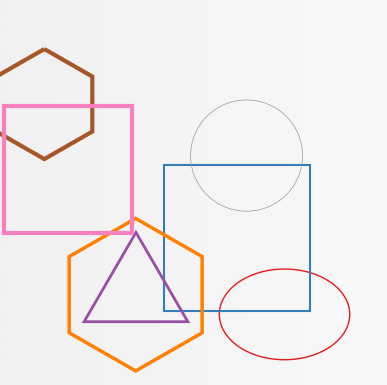[{"shape": "oval", "thickness": 1, "radius": 0.84, "center": [0.734, 0.183]}, {"shape": "square", "thickness": 1.5, "radius": 0.94, "center": [0.611, 0.382]}, {"shape": "triangle", "thickness": 2, "radius": 0.77, "center": [0.351, 0.242]}, {"shape": "hexagon", "thickness": 2.5, "radius": 0.99, "center": [0.35, 0.235]}, {"shape": "hexagon", "thickness": 3, "radius": 0.71, "center": [0.114, 0.73]}, {"shape": "square", "thickness": 3, "radius": 0.83, "center": [0.176, 0.56]}, {"shape": "circle", "thickness": 0.5, "radius": 0.72, "center": [0.636, 0.596]}]